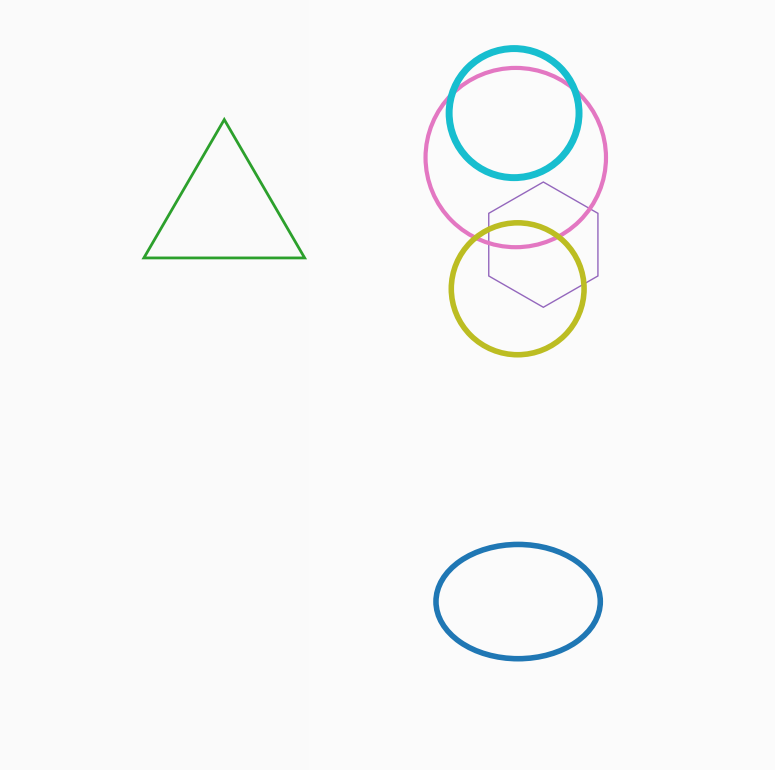[{"shape": "oval", "thickness": 2, "radius": 0.53, "center": [0.669, 0.219]}, {"shape": "triangle", "thickness": 1, "radius": 0.6, "center": [0.289, 0.725]}, {"shape": "hexagon", "thickness": 0.5, "radius": 0.41, "center": [0.701, 0.682]}, {"shape": "circle", "thickness": 1.5, "radius": 0.58, "center": [0.666, 0.795]}, {"shape": "circle", "thickness": 2, "radius": 0.43, "center": [0.668, 0.625]}, {"shape": "circle", "thickness": 2.5, "radius": 0.42, "center": [0.663, 0.853]}]